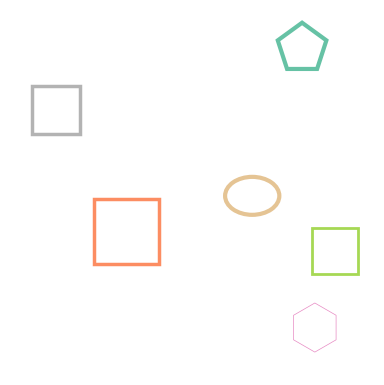[{"shape": "pentagon", "thickness": 3, "radius": 0.33, "center": [0.785, 0.875]}, {"shape": "square", "thickness": 2.5, "radius": 0.42, "center": [0.328, 0.398]}, {"shape": "hexagon", "thickness": 0.5, "radius": 0.32, "center": [0.818, 0.149]}, {"shape": "square", "thickness": 2, "radius": 0.3, "center": [0.869, 0.349]}, {"shape": "oval", "thickness": 3, "radius": 0.35, "center": [0.655, 0.491]}, {"shape": "square", "thickness": 2.5, "radius": 0.31, "center": [0.146, 0.713]}]